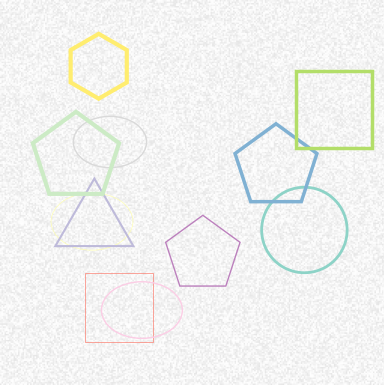[{"shape": "circle", "thickness": 2, "radius": 0.56, "center": [0.791, 0.403]}, {"shape": "oval", "thickness": 0.5, "radius": 0.53, "center": [0.239, 0.425]}, {"shape": "triangle", "thickness": 1.5, "radius": 0.58, "center": [0.245, 0.419]}, {"shape": "square", "thickness": 0.5, "radius": 0.45, "center": [0.309, 0.202]}, {"shape": "pentagon", "thickness": 2.5, "radius": 0.56, "center": [0.717, 0.567]}, {"shape": "square", "thickness": 2.5, "radius": 0.5, "center": [0.868, 0.715]}, {"shape": "oval", "thickness": 1, "radius": 0.53, "center": [0.369, 0.195]}, {"shape": "oval", "thickness": 1, "radius": 0.48, "center": [0.285, 0.631]}, {"shape": "pentagon", "thickness": 1, "radius": 0.51, "center": [0.527, 0.339]}, {"shape": "pentagon", "thickness": 3, "radius": 0.59, "center": [0.197, 0.592]}, {"shape": "hexagon", "thickness": 3, "radius": 0.42, "center": [0.256, 0.828]}]